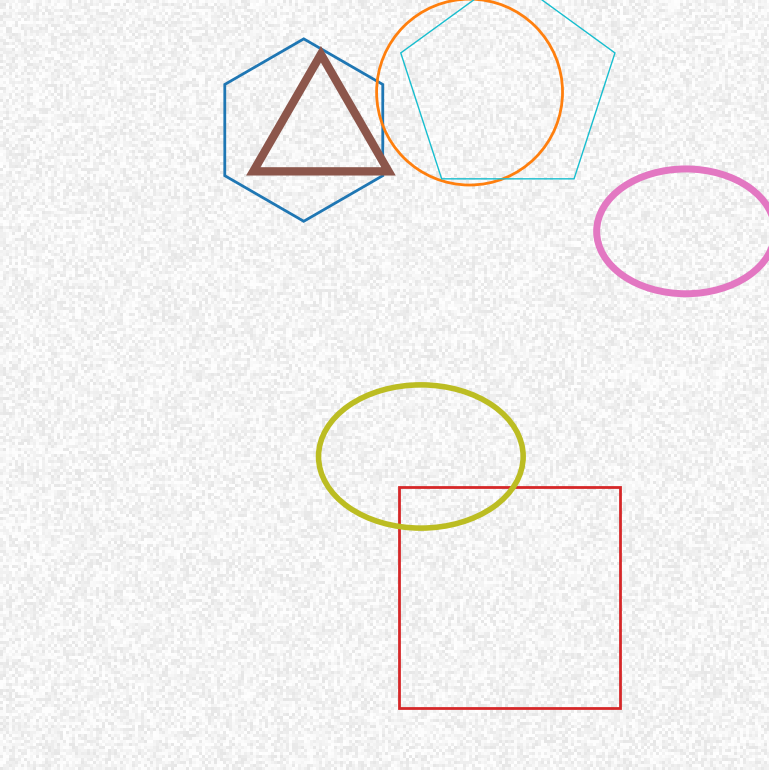[{"shape": "hexagon", "thickness": 1, "radius": 0.59, "center": [0.395, 0.831]}, {"shape": "circle", "thickness": 1, "radius": 0.6, "center": [0.61, 0.88]}, {"shape": "square", "thickness": 1, "radius": 0.72, "center": [0.661, 0.224]}, {"shape": "triangle", "thickness": 3, "radius": 0.51, "center": [0.417, 0.828]}, {"shape": "oval", "thickness": 2.5, "radius": 0.58, "center": [0.891, 0.7]}, {"shape": "oval", "thickness": 2, "radius": 0.66, "center": [0.547, 0.407]}, {"shape": "pentagon", "thickness": 0.5, "radius": 0.73, "center": [0.66, 0.886]}]